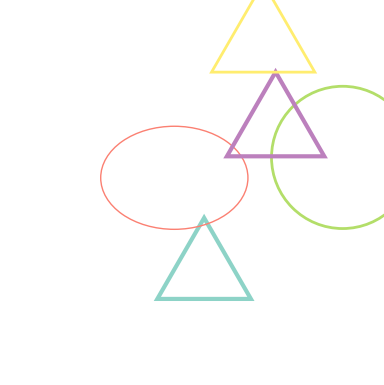[{"shape": "triangle", "thickness": 3, "radius": 0.7, "center": [0.53, 0.294]}, {"shape": "oval", "thickness": 1, "radius": 0.96, "center": [0.453, 0.538]}, {"shape": "circle", "thickness": 2, "radius": 0.92, "center": [0.89, 0.591]}, {"shape": "triangle", "thickness": 3, "radius": 0.73, "center": [0.716, 0.667]}, {"shape": "triangle", "thickness": 2, "radius": 0.77, "center": [0.684, 0.89]}]